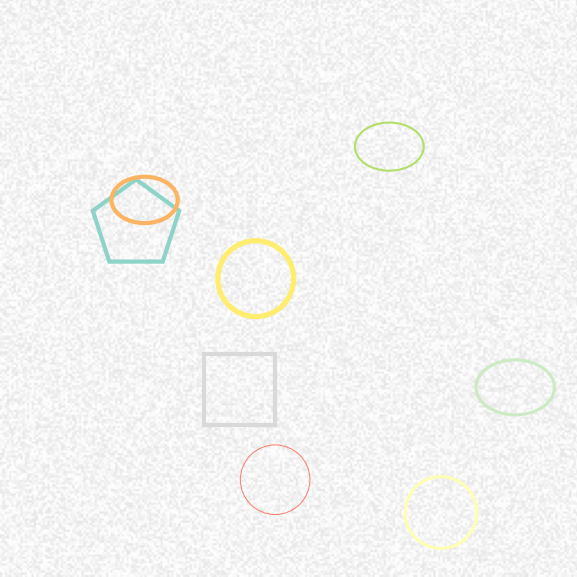[{"shape": "pentagon", "thickness": 2, "radius": 0.39, "center": [0.236, 0.61]}, {"shape": "circle", "thickness": 1.5, "radius": 0.31, "center": [0.764, 0.112]}, {"shape": "circle", "thickness": 0.5, "radius": 0.3, "center": [0.476, 0.168]}, {"shape": "oval", "thickness": 2, "radius": 0.29, "center": [0.25, 0.653]}, {"shape": "oval", "thickness": 1, "radius": 0.3, "center": [0.674, 0.745]}, {"shape": "square", "thickness": 2, "radius": 0.31, "center": [0.415, 0.325]}, {"shape": "oval", "thickness": 1.5, "radius": 0.34, "center": [0.892, 0.328]}, {"shape": "circle", "thickness": 2.5, "radius": 0.33, "center": [0.443, 0.517]}]